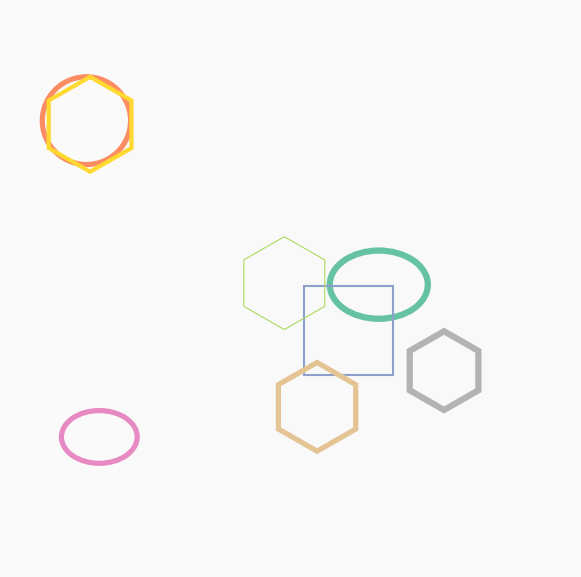[{"shape": "oval", "thickness": 3, "radius": 0.42, "center": [0.652, 0.506]}, {"shape": "circle", "thickness": 2.5, "radius": 0.38, "center": [0.149, 0.79]}, {"shape": "square", "thickness": 1, "radius": 0.39, "center": [0.6, 0.426]}, {"shape": "oval", "thickness": 2.5, "radius": 0.33, "center": [0.171, 0.243]}, {"shape": "hexagon", "thickness": 0.5, "radius": 0.4, "center": [0.489, 0.509]}, {"shape": "hexagon", "thickness": 2, "radius": 0.41, "center": [0.155, 0.784]}, {"shape": "hexagon", "thickness": 2.5, "radius": 0.38, "center": [0.545, 0.295]}, {"shape": "hexagon", "thickness": 3, "radius": 0.34, "center": [0.764, 0.357]}]